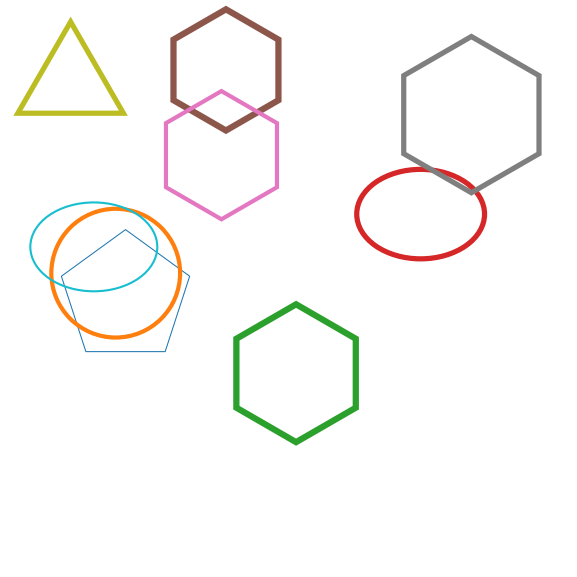[{"shape": "pentagon", "thickness": 0.5, "radius": 0.58, "center": [0.217, 0.485]}, {"shape": "circle", "thickness": 2, "radius": 0.56, "center": [0.2, 0.526]}, {"shape": "hexagon", "thickness": 3, "radius": 0.6, "center": [0.513, 0.353]}, {"shape": "oval", "thickness": 2.5, "radius": 0.55, "center": [0.728, 0.628]}, {"shape": "hexagon", "thickness": 3, "radius": 0.52, "center": [0.391, 0.878]}, {"shape": "hexagon", "thickness": 2, "radius": 0.55, "center": [0.383, 0.73]}, {"shape": "hexagon", "thickness": 2.5, "radius": 0.68, "center": [0.816, 0.801]}, {"shape": "triangle", "thickness": 2.5, "radius": 0.53, "center": [0.122, 0.856]}, {"shape": "oval", "thickness": 1, "radius": 0.55, "center": [0.162, 0.572]}]